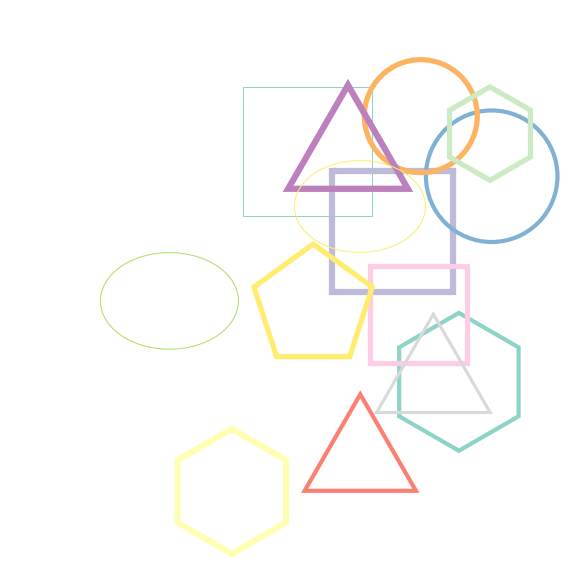[{"shape": "square", "thickness": 0.5, "radius": 0.56, "center": [0.533, 0.737]}, {"shape": "hexagon", "thickness": 2, "radius": 0.6, "center": [0.795, 0.338]}, {"shape": "hexagon", "thickness": 3, "radius": 0.54, "center": [0.401, 0.148]}, {"shape": "square", "thickness": 3, "radius": 0.52, "center": [0.679, 0.599]}, {"shape": "triangle", "thickness": 2, "radius": 0.56, "center": [0.624, 0.205]}, {"shape": "circle", "thickness": 2, "radius": 0.57, "center": [0.851, 0.694]}, {"shape": "circle", "thickness": 2.5, "radius": 0.49, "center": [0.729, 0.798]}, {"shape": "oval", "thickness": 0.5, "radius": 0.6, "center": [0.293, 0.478]}, {"shape": "square", "thickness": 2.5, "radius": 0.42, "center": [0.725, 0.455]}, {"shape": "triangle", "thickness": 1.5, "radius": 0.57, "center": [0.75, 0.342]}, {"shape": "triangle", "thickness": 3, "radius": 0.6, "center": [0.603, 0.732]}, {"shape": "hexagon", "thickness": 2.5, "radius": 0.4, "center": [0.848, 0.768]}, {"shape": "pentagon", "thickness": 2.5, "radius": 0.54, "center": [0.542, 0.469]}, {"shape": "oval", "thickness": 0.5, "radius": 0.57, "center": [0.623, 0.642]}]